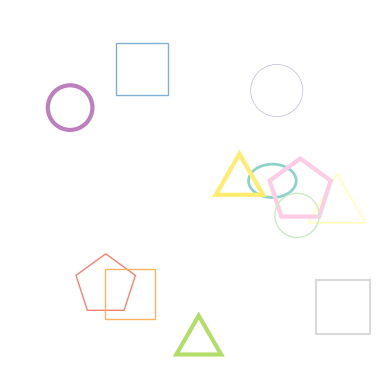[{"shape": "oval", "thickness": 2, "radius": 0.31, "center": [0.707, 0.53]}, {"shape": "triangle", "thickness": 1, "radius": 0.43, "center": [0.875, 0.464]}, {"shape": "circle", "thickness": 0.5, "radius": 0.34, "center": [0.719, 0.765]}, {"shape": "pentagon", "thickness": 1, "radius": 0.41, "center": [0.275, 0.26]}, {"shape": "square", "thickness": 1, "radius": 0.33, "center": [0.369, 0.82]}, {"shape": "square", "thickness": 1, "radius": 0.32, "center": [0.339, 0.235]}, {"shape": "triangle", "thickness": 3, "radius": 0.34, "center": [0.516, 0.113]}, {"shape": "pentagon", "thickness": 3, "radius": 0.42, "center": [0.78, 0.505]}, {"shape": "square", "thickness": 1.5, "radius": 0.35, "center": [0.892, 0.202]}, {"shape": "circle", "thickness": 3, "radius": 0.29, "center": [0.182, 0.72]}, {"shape": "circle", "thickness": 1, "radius": 0.29, "center": [0.771, 0.44]}, {"shape": "triangle", "thickness": 3, "radius": 0.35, "center": [0.622, 0.529]}]